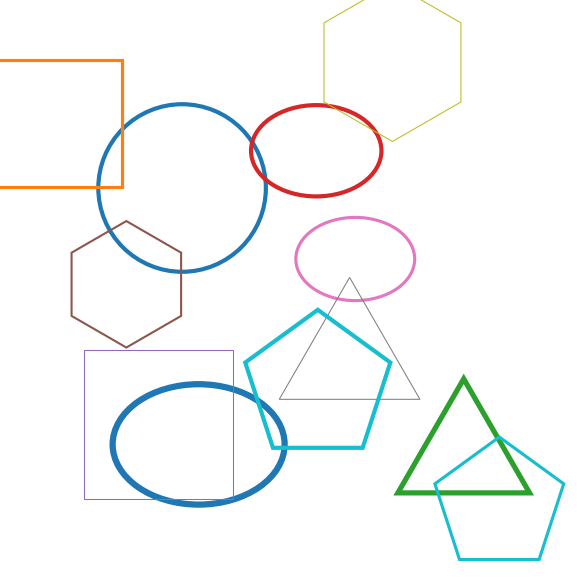[{"shape": "circle", "thickness": 2, "radius": 0.73, "center": [0.315, 0.674]}, {"shape": "oval", "thickness": 3, "radius": 0.74, "center": [0.344, 0.23]}, {"shape": "square", "thickness": 1.5, "radius": 0.55, "center": [0.101, 0.785]}, {"shape": "triangle", "thickness": 2.5, "radius": 0.66, "center": [0.803, 0.211]}, {"shape": "oval", "thickness": 2, "radius": 0.56, "center": [0.548, 0.738]}, {"shape": "square", "thickness": 0.5, "radius": 0.65, "center": [0.275, 0.264]}, {"shape": "hexagon", "thickness": 1, "radius": 0.55, "center": [0.219, 0.507]}, {"shape": "oval", "thickness": 1.5, "radius": 0.51, "center": [0.615, 0.551]}, {"shape": "triangle", "thickness": 0.5, "radius": 0.7, "center": [0.605, 0.378]}, {"shape": "hexagon", "thickness": 0.5, "radius": 0.68, "center": [0.68, 0.891]}, {"shape": "pentagon", "thickness": 1.5, "radius": 0.59, "center": [0.865, 0.125]}, {"shape": "pentagon", "thickness": 2, "radius": 0.66, "center": [0.55, 0.331]}]